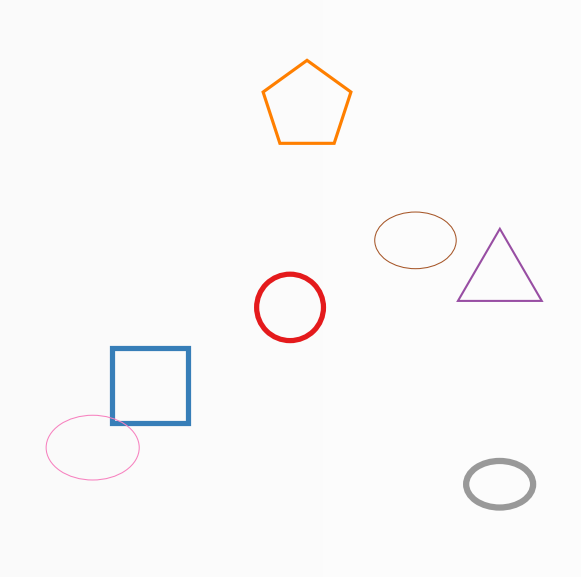[{"shape": "circle", "thickness": 2.5, "radius": 0.29, "center": [0.499, 0.467]}, {"shape": "square", "thickness": 2.5, "radius": 0.32, "center": [0.258, 0.331]}, {"shape": "triangle", "thickness": 1, "radius": 0.42, "center": [0.86, 0.52]}, {"shape": "pentagon", "thickness": 1.5, "radius": 0.4, "center": [0.528, 0.815]}, {"shape": "oval", "thickness": 0.5, "radius": 0.35, "center": [0.715, 0.583]}, {"shape": "oval", "thickness": 0.5, "radius": 0.4, "center": [0.159, 0.224]}, {"shape": "oval", "thickness": 3, "radius": 0.29, "center": [0.86, 0.161]}]